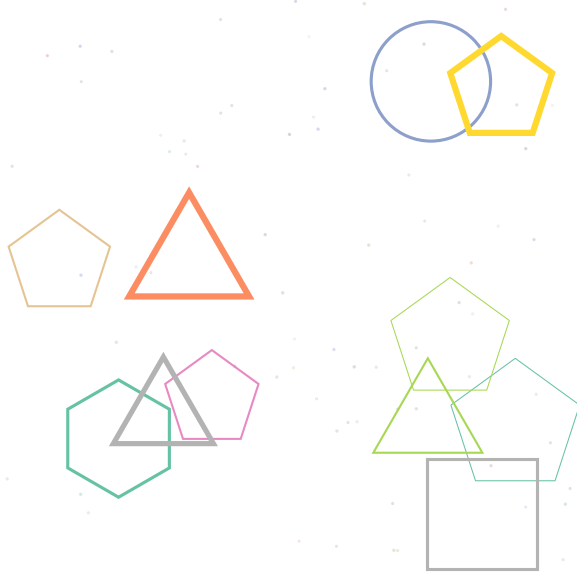[{"shape": "pentagon", "thickness": 0.5, "radius": 0.59, "center": [0.892, 0.261]}, {"shape": "hexagon", "thickness": 1.5, "radius": 0.51, "center": [0.205, 0.24]}, {"shape": "triangle", "thickness": 3, "radius": 0.6, "center": [0.327, 0.546]}, {"shape": "circle", "thickness": 1.5, "radius": 0.52, "center": [0.746, 0.858]}, {"shape": "pentagon", "thickness": 1, "radius": 0.43, "center": [0.367, 0.308]}, {"shape": "triangle", "thickness": 1, "radius": 0.55, "center": [0.741, 0.27]}, {"shape": "pentagon", "thickness": 0.5, "radius": 0.54, "center": [0.779, 0.411]}, {"shape": "pentagon", "thickness": 3, "radius": 0.46, "center": [0.868, 0.844]}, {"shape": "pentagon", "thickness": 1, "radius": 0.46, "center": [0.103, 0.544]}, {"shape": "triangle", "thickness": 2.5, "radius": 0.5, "center": [0.283, 0.281]}, {"shape": "square", "thickness": 1.5, "radius": 0.48, "center": [0.834, 0.11]}]